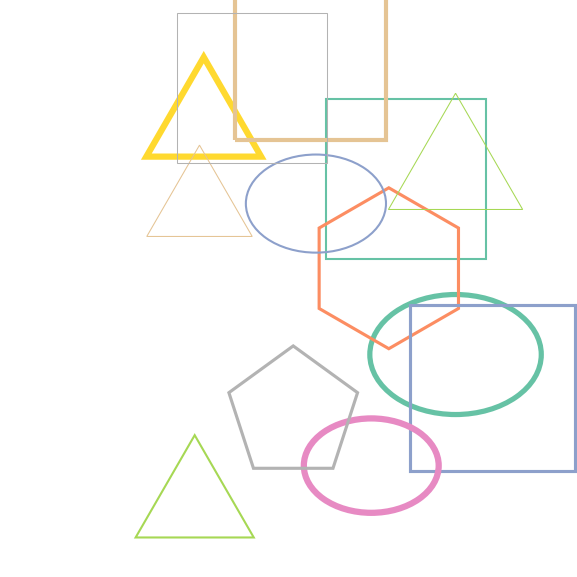[{"shape": "oval", "thickness": 2.5, "radius": 0.74, "center": [0.789, 0.385]}, {"shape": "square", "thickness": 1, "radius": 0.7, "center": [0.703, 0.689]}, {"shape": "hexagon", "thickness": 1.5, "radius": 0.7, "center": [0.673, 0.535]}, {"shape": "oval", "thickness": 1, "radius": 0.61, "center": [0.547, 0.647]}, {"shape": "square", "thickness": 1.5, "radius": 0.72, "center": [0.853, 0.327]}, {"shape": "oval", "thickness": 3, "radius": 0.58, "center": [0.643, 0.193]}, {"shape": "triangle", "thickness": 1, "radius": 0.59, "center": [0.337, 0.127]}, {"shape": "triangle", "thickness": 0.5, "radius": 0.67, "center": [0.789, 0.703]}, {"shape": "triangle", "thickness": 3, "radius": 0.57, "center": [0.353, 0.785]}, {"shape": "square", "thickness": 2, "radius": 0.65, "center": [0.537, 0.887]}, {"shape": "triangle", "thickness": 0.5, "radius": 0.53, "center": [0.345, 0.642]}, {"shape": "pentagon", "thickness": 1.5, "radius": 0.59, "center": [0.508, 0.283]}, {"shape": "square", "thickness": 0.5, "radius": 0.65, "center": [0.437, 0.847]}]